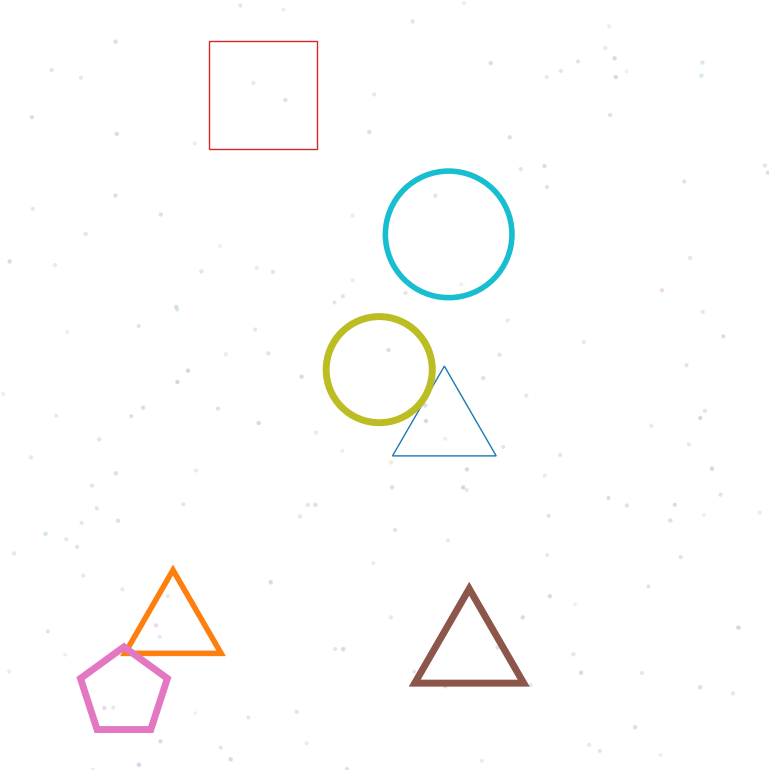[{"shape": "triangle", "thickness": 0.5, "radius": 0.39, "center": [0.577, 0.447]}, {"shape": "triangle", "thickness": 2, "radius": 0.36, "center": [0.225, 0.188]}, {"shape": "square", "thickness": 0.5, "radius": 0.35, "center": [0.341, 0.877]}, {"shape": "triangle", "thickness": 2.5, "radius": 0.41, "center": [0.609, 0.154]}, {"shape": "pentagon", "thickness": 2.5, "radius": 0.3, "center": [0.161, 0.101]}, {"shape": "circle", "thickness": 2.5, "radius": 0.34, "center": [0.493, 0.52]}, {"shape": "circle", "thickness": 2, "radius": 0.41, "center": [0.583, 0.696]}]